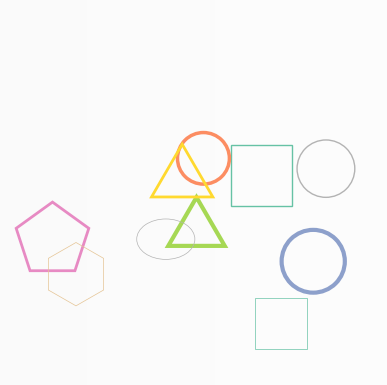[{"shape": "square", "thickness": 1, "radius": 0.39, "center": [0.675, 0.544]}, {"shape": "square", "thickness": 0.5, "radius": 0.33, "center": [0.725, 0.159]}, {"shape": "circle", "thickness": 2.5, "radius": 0.33, "center": [0.525, 0.589]}, {"shape": "circle", "thickness": 3, "radius": 0.41, "center": [0.808, 0.321]}, {"shape": "pentagon", "thickness": 2, "radius": 0.49, "center": [0.135, 0.377]}, {"shape": "triangle", "thickness": 3, "radius": 0.42, "center": [0.507, 0.403]}, {"shape": "triangle", "thickness": 2, "radius": 0.46, "center": [0.47, 0.534]}, {"shape": "hexagon", "thickness": 0.5, "radius": 0.41, "center": [0.196, 0.288]}, {"shape": "oval", "thickness": 0.5, "radius": 0.38, "center": [0.428, 0.379]}, {"shape": "circle", "thickness": 1, "radius": 0.37, "center": [0.841, 0.562]}]